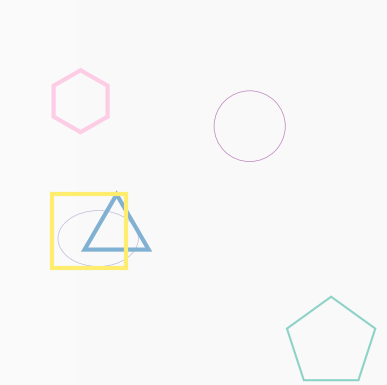[{"shape": "pentagon", "thickness": 1.5, "radius": 0.6, "center": [0.855, 0.109]}, {"shape": "oval", "thickness": 0.5, "radius": 0.52, "center": [0.253, 0.38]}, {"shape": "triangle", "thickness": 3, "radius": 0.48, "center": [0.301, 0.399]}, {"shape": "hexagon", "thickness": 3, "radius": 0.4, "center": [0.208, 0.737]}, {"shape": "circle", "thickness": 0.5, "radius": 0.46, "center": [0.644, 0.672]}, {"shape": "square", "thickness": 3, "radius": 0.48, "center": [0.229, 0.401]}]